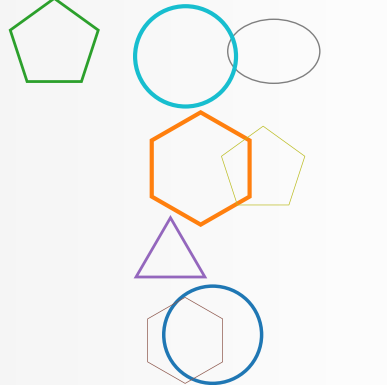[{"shape": "circle", "thickness": 2.5, "radius": 0.63, "center": [0.549, 0.131]}, {"shape": "hexagon", "thickness": 3, "radius": 0.73, "center": [0.518, 0.562]}, {"shape": "pentagon", "thickness": 2, "radius": 0.6, "center": [0.14, 0.885]}, {"shape": "triangle", "thickness": 2, "radius": 0.51, "center": [0.44, 0.332]}, {"shape": "hexagon", "thickness": 0.5, "radius": 0.56, "center": [0.478, 0.116]}, {"shape": "oval", "thickness": 1, "radius": 0.59, "center": [0.707, 0.867]}, {"shape": "pentagon", "thickness": 0.5, "radius": 0.57, "center": [0.679, 0.559]}, {"shape": "circle", "thickness": 3, "radius": 0.65, "center": [0.479, 0.854]}]